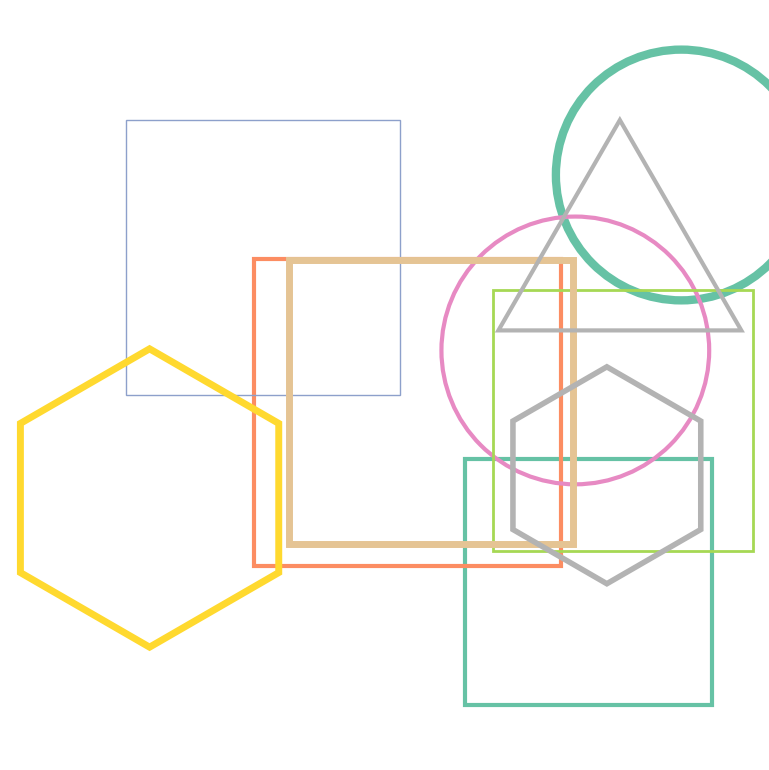[{"shape": "circle", "thickness": 3, "radius": 0.81, "center": [0.885, 0.773]}, {"shape": "square", "thickness": 1.5, "radius": 0.8, "center": [0.764, 0.244]}, {"shape": "square", "thickness": 1.5, "radius": 1.0, "center": [0.529, 0.464]}, {"shape": "square", "thickness": 0.5, "radius": 0.89, "center": [0.341, 0.666]}, {"shape": "circle", "thickness": 1.5, "radius": 0.87, "center": [0.747, 0.545]}, {"shape": "square", "thickness": 1, "radius": 0.84, "center": [0.809, 0.454]}, {"shape": "hexagon", "thickness": 2.5, "radius": 0.97, "center": [0.194, 0.353]}, {"shape": "square", "thickness": 2.5, "radius": 0.92, "center": [0.56, 0.478]}, {"shape": "hexagon", "thickness": 2, "radius": 0.7, "center": [0.788, 0.383]}, {"shape": "triangle", "thickness": 1.5, "radius": 0.91, "center": [0.805, 0.662]}]